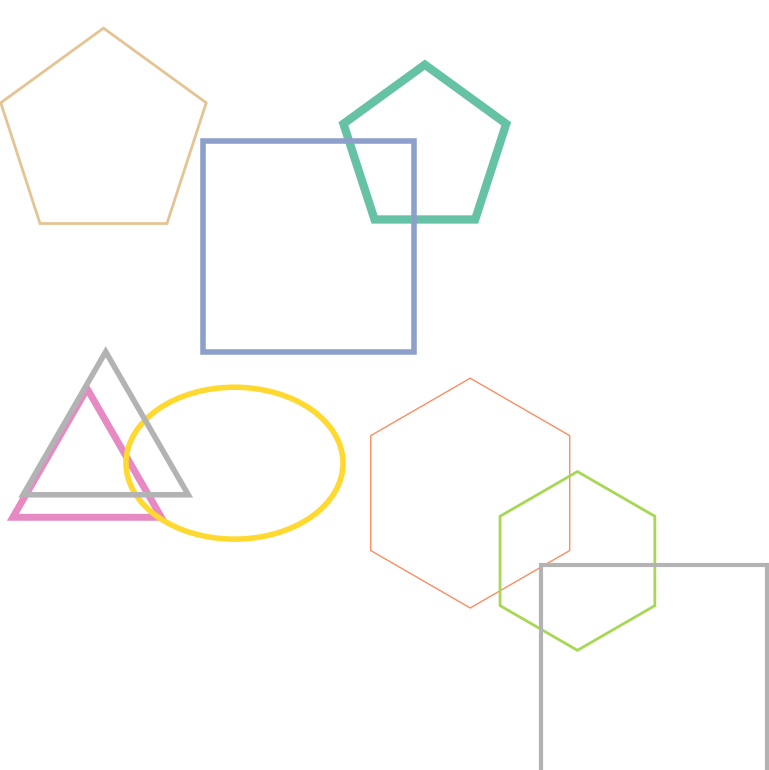[{"shape": "pentagon", "thickness": 3, "radius": 0.56, "center": [0.552, 0.805]}, {"shape": "hexagon", "thickness": 0.5, "radius": 0.75, "center": [0.611, 0.36]}, {"shape": "square", "thickness": 2, "radius": 0.69, "center": [0.401, 0.68]}, {"shape": "triangle", "thickness": 2.5, "radius": 0.56, "center": [0.113, 0.384]}, {"shape": "hexagon", "thickness": 1, "radius": 0.58, "center": [0.75, 0.272]}, {"shape": "oval", "thickness": 2, "radius": 0.7, "center": [0.305, 0.398]}, {"shape": "pentagon", "thickness": 1, "radius": 0.7, "center": [0.134, 0.823]}, {"shape": "square", "thickness": 1.5, "radius": 0.73, "center": [0.849, 0.119]}, {"shape": "triangle", "thickness": 2, "radius": 0.62, "center": [0.137, 0.419]}]